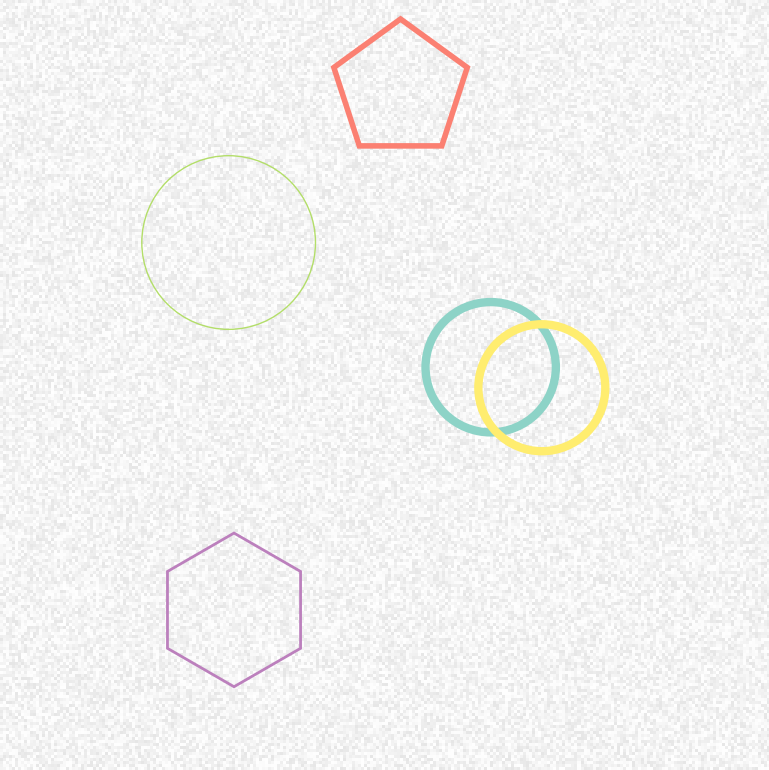[{"shape": "circle", "thickness": 3, "radius": 0.42, "center": [0.637, 0.523]}, {"shape": "pentagon", "thickness": 2, "radius": 0.46, "center": [0.52, 0.884]}, {"shape": "circle", "thickness": 0.5, "radius": 0.56, "center": [0.297, 0.685]}, {"shape": "hexagon", "thickness": 1, "radius": 0.5, "center": [0.304, 0.208]}, {"shape": "circle", "thickness": 3, "radius": 0.41, "center": [0.704, 0.496]}]